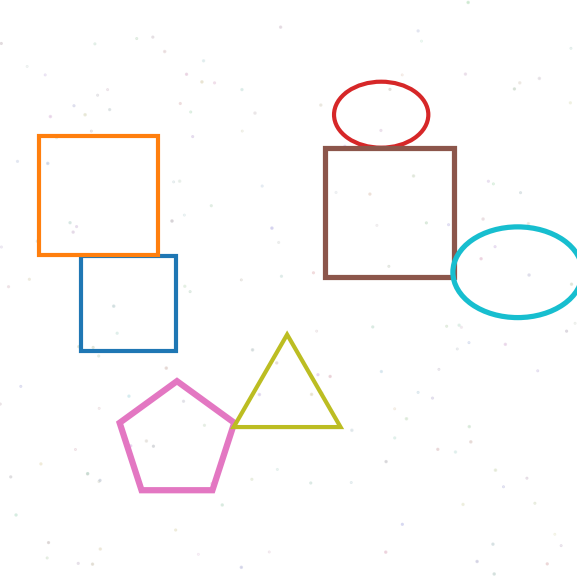[{"shape": "square", "thickness": 2, "radius": 0.41, "center": [0.222, 0.473]}, {"shape": "square", "thickness": 2, "radius": 0.52, "center": [0.171, 0.66]}, {"shape": "oval", "thickness": 2, "radius": 0.41, "center": [0.66, 0.801]}, {"shape": "square", "thickness": 2.5, "radius": 0.56, "center": [0.674, 0.63]}, {"shape": "pentagon", "thickness": 3, "radius": 0.52, "center": [0.306, 0.235]}, {"shape": "triangle", "thickness": 2, "radius": 0.53, "center": [0.497, 0.313]}, {"shape": "oval", "thickness": 2.5, "radius": 0.56, "center": [0.896, 0.528]}]